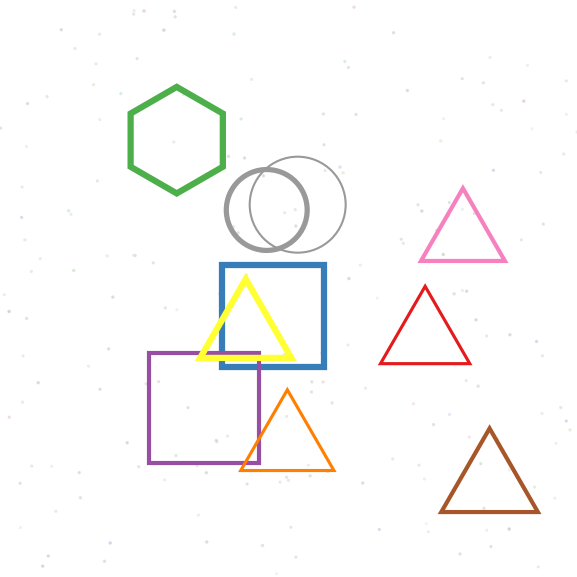[{"shape": "triangle", "thickness": 1.5, "radius": 0.45, "center": [0.736, 0.414]}, {"shape": "square", "thickness": 3, "radius": 0.44, "center": [0.473, 0.452]}, {"shape": "hexagon", "thickness": 3, "radius": 0.46, "center": [0.306, 0.756]}, {"shape": "square", "thickness": 2, "radius": 0.48, "center": [0.353, 0.293]}, {"shape": "triangle", "thickness": 1.5, "radius": 0.47, "center": [0.498, 0.231]}, {"shape": "triangle", "thickness": 3, "radius": 0.46, "center": [0.426, 0.425]}, {"shape": "triangle", "thickness": 2, "radius": 0.48, "center": [0.848, 0.161]}, {"shape": "triangle", "thickness": 2, "radius": 0.42, "center": [0.802, 0.589]}, {"shape": "circle", "thickness": 2.5, "radius": 0.35, "center": [0.462, 0.636]}, {"shape": "circle", "thickness": 1, "radius": 0.42, "center": [0.515, 0.645]}]